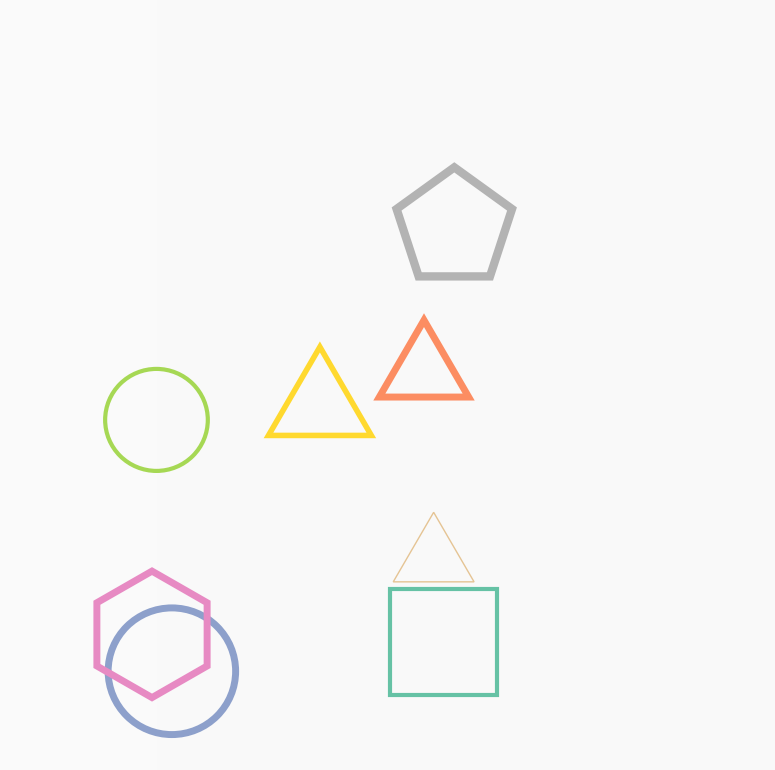[{"shape": "square", "thickness": 1.5, "radius": 0.35, "center": [0.572, 0.166]}, {"shape": "triangle", "thickness": 2.5, "radius": 0.33, "center": [0.547, 0.518]}, {"shape": "circle", "thickness": 2.5, "radius": 0.41, "center": [0.222, 0.128]}, {"shape": "hexagon", "thickness": 2.5, "radius": 0.41, "center": [0.196, 0.176]}, {"shape": "circle", "thickness": 1.5, "radius": 0.33, "center": [0.202, 0.455]}, {"shape": "triangle", "thickness": 2, "radius": 0.38, "center": [0.413, 0.473]}, {"shape": "triangle", "thickness": 0.5, "radius": 0.3, "center": [0.56, 0.274]}, {"shape": "pentagon", "thickness": 3, "radius": 0.39, "center": [0.586, 0.704]}]